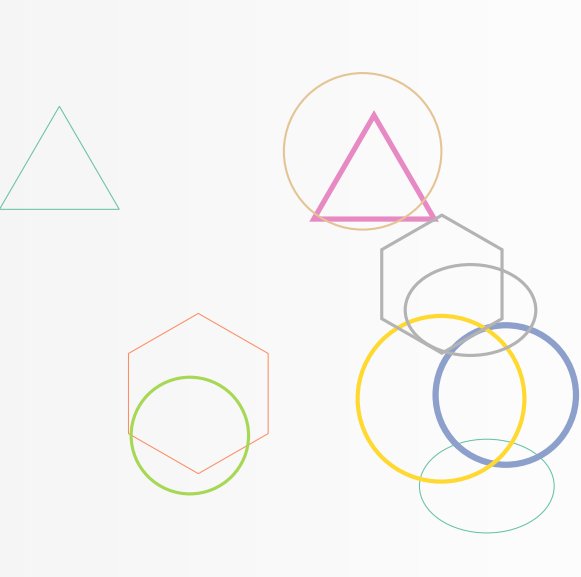[{"shape": "triangle", "thickness": 0.5, "radius": 0.59, "center": [0.102, 0.696]}, {"shape": "oval", "thickness": 0.5, "radius": 0.58, "center": [0.838, 0.157]}, {"shape": "hexagon", "thickness": 0.5, "radius": 0.69, "center": [0.341, 0.318]}, {"shape": "circle", "thickness": 3, "radius": 0.6, "center": [0.87, 0.315]}, {"shape": "triangle", "thickness": 2.5, "radius": 0.6, "center": [0.644, 0.68]}, {"shape": "circle", "thickness": 1.5, "radius": 0.51, "center": [0.327, 0.245]}, {"shape": "circle", "thickness": 2, "radius": 0.72, "center": [0.759, 0.309]}, {"shape": "circle", "thickness": 1, "radius": 0.68, "center": [0.624, 0.737]}, {"shape": "oval", "thickness": 1.5, "radius": 0.56, "center": [0.809, 0.462]}, {"shape": "hexagon", "thickness": 1.5, "radius": 0.6, "center": [0.76, 0.507]}]